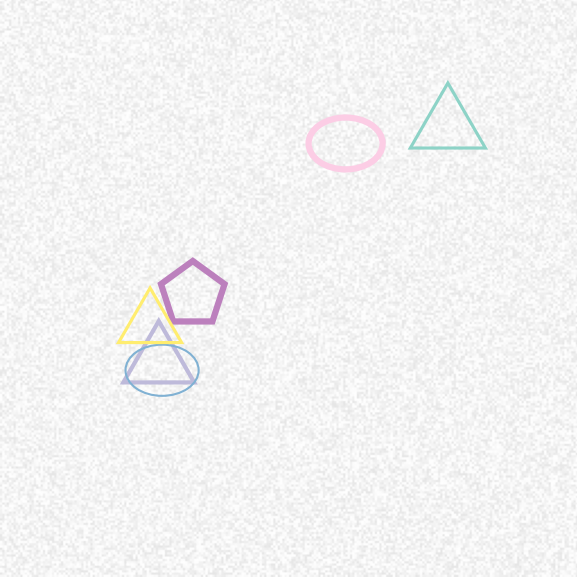[{"shape": "triangle", "thickness": 1.5, "radius": 0.38, "center": [0.776, 0.78]}, {"shape": "triangle", "thickness": 2, "radius": 0.35, "center": [0.275, 0.372]}, {"shape": "oval", "thickness": 1, "radius": 0.32, "center": [0.281, 0.358]}, {"shape": "oval", "thickness": 3, "radius": 0.32, "center": [0.598, 0.751]}, {"shape": "pentagon", "thickness": 3, "radius": 0.29, "center": [0.334, 0.489]}, {"shape": "triangle", "thickness": 1.5, "radius": 0.32, "center": [0.26, 0.437]}]